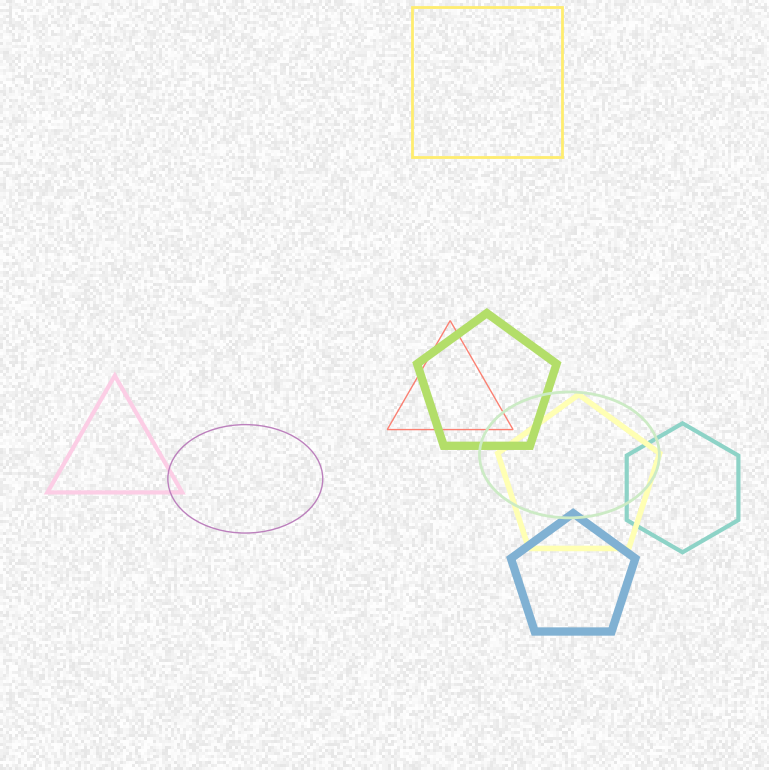[{"shape": "hexagon", "thickness": 1.5, "radius": 0.42, "center": [0.886, 0.366]}, {"shape": "pentagon", "thickness": 2, "radius": 0.55, "center": [0.752, 0.377]}, {"shape": "triangle", "thickness": 0.5, "radius": 0.47, "center": [0.585, 0.489]}, {"shape": "pentagon", "thickness": 3, "radius": 0.42, "center": [0.744, 0.249]}, {"shape": "pentagon", "thickness": 3, "radius": 0.48, "center": [0.632, 0.498]}, {"shape": "triangle", "thickness": 1.5, "radius": 0.51, "center": [0.149, 0.411]}, {"shape": "oval", "thickness": 0.5, "radius": 0.5, "center": [0.319, 0.378]}, {"shape": "oval", "thickness": 1, "radius": 0.58, "center": [0.739, 0.409]}, {"shape": "square", "thickness": 1, "radius": 0.49, "center": [0.632, 0.893]}]